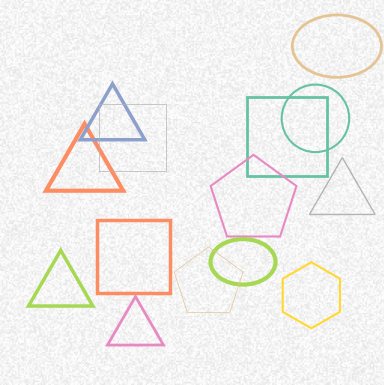[{"shape": "circle", "thickness": 1.5, "radius": 0.44, "center": [0.819, 0.693]}, {"shape": "square", "thickness": 2, "radius": 0.52, "center": [0.746, 0.646]}, {"shape": "triangle", "thickness": 3, "radius": 0.58, "center": [0.22, 0.563]}, {"shape": "square", "thickness": 2.5, "radius": 0.47, "center": [0.348, 0.333]}, {"shape": "triangle", "thickness": 2.5, "radius": 0.48, "center": [0.292, 0.685]}, {"shape": "triangle", "thickness": 2, "radius": 0.42, "center": [0.352, 0.146]}, {"shape": "pentagon", "thickness": 1.5, "radius": 0.59, "center": [0.659, 0.481]}, {"shape": "oval", "thickness": 3, "radius": 0.42, "center": [0.631, 0.32]}, {"shape": "triangle", "thickness": 2.5, "radius": 0.48, "center": [0.158, 0.253]}, {"shape": "hexagon", "thickness": 1.5, "radius": 0.43, "center": [0.809, 0.233]}, {"shape": "pentagon", "thickness": 0.5, "radius": 0.47, "center": [0.542, 0.265]}, {"shape": "oval", "thickness": 2, "radius": 0.58, "center": [0.875, 0.88]}, {"shape": "triangle", "thickness": 1, "radius": 0.49, "center": [0.889, 0.492]}, {"shape": "square", "thickness": 0.5, "radius": 0.43, "center": [0.344, 0.643]}]